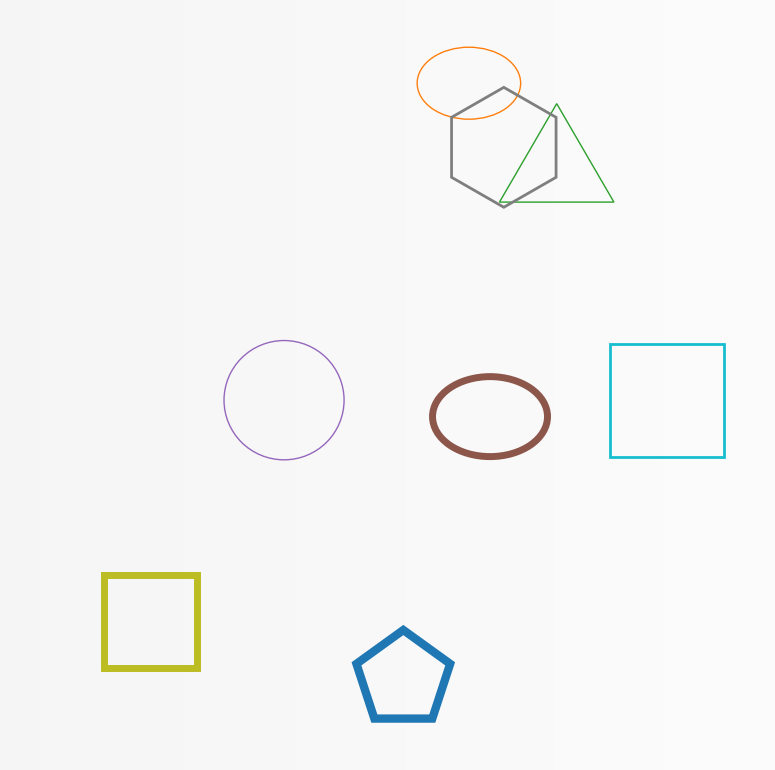[{"shape": "pentagon", "thickness": 3, "radius": 0.32, "center": [0.52, 0.118]}, {"shape": "oval", "thickness": 0.5, "radius": 0.33, "center": [0.605, 0.892]}, {"shape": "triangle", "thickness": 0.5, "radius": 0.43, "center": [0.718, 0.78]}, {"shape": "circle", "thickness": 0.5, "radius": 0.39, "center": [0.367, 0.48]}, {"shape": "oval", "thickness": 2.5, "radius": 0.37, "center": [0.632, 0.459]}, {"shape": "hexagon", "thickness": 1, "radius": 0.39, "center": [0.65, 0.809]}, {"shape": "square", "thickness": 2.5, "radius": 0.3, "center": [0.194, 0.192]}, {"shape": "square", "thickness": 1, "radius": 0.37, "center": [0.861, 0.48]}]